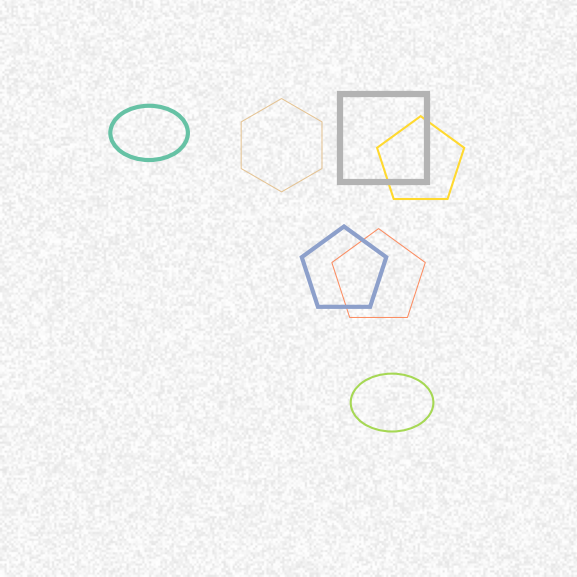[{"shape": "oval", "thickness": 2, "radius": 0.34, "center": [0.258, 0.769]}, {"shape": "pentagon", "thickness": 0.5, "radius": 0.43, "center": [0.656, 0.518]}, {"shape": "pentagon", "thickness": 2, "radius": 0.38, "center": [0.596, 0.53]}, {"shape": "oval", "thickness": 1, "radius": 0.36, "center": [0.679, 0.302]}, {"shape": "pentagon", "thickness": 1, "radius": 0.4, "center": [0.728, 0.719]}, {"shape": "hexagon", "thickness": 0.5, "radius": 0.4, "center": [0.488, 0.748]}, {"shape": "square", "thickness": 3, "radius": 0.38, "center": [0.664, 0.76]}]